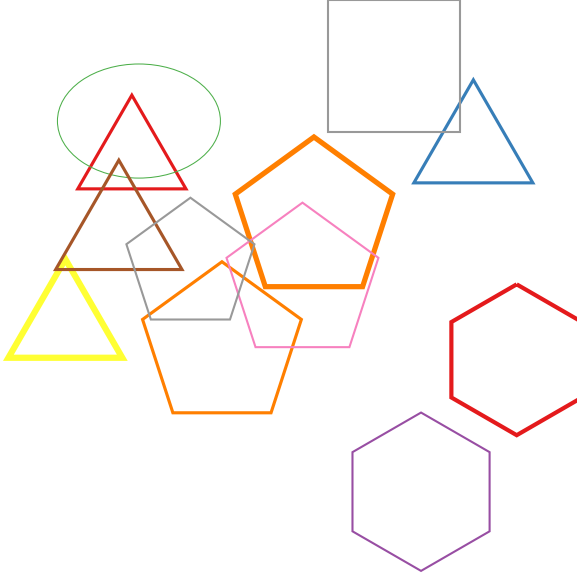[{"shape": "hexagon", "thickness": 2, "radius": 0.65, "center": [0.895, 0.376]}, {"shape": "triangle", "thickness": 1.5, "radius": 0.54, "center": [0.228, 0.726]}, {"shape": "triangle", "thickness": 1.5, "radius": 0.59, "center": [0.82, 0.742]}, {"shape": "oval", "thickness": 0.5, "radius": 0.71, "center": [0.241, 0.79]}, {"shape": "hexagon", "thickness": 1, "radius": 0.69, "center": [0.729, 0.148]}, {"shape": "pentagon", "thickness": 1.5, "radius": 0.72, "center": [0.384, 0.401]}, {"shape": "pentagon", "thickness": 2.5, "radius": 0.72, "center": [0.544, 0.619]}, {"shape": "triangle", "thickness": 3, "radius": 0.57, "center": [0.113, 0.437]}, {"shape": "triangle", "thickness": 1.5, "radius": 0.63, "center": [0.206, 0.596]}, {"shape": "pentagon", "thickness": 1, "radius": 0.69, "center": [0.524, 0.51]}, {"shape": "square", "thickness": 1, "radius": 0.57, "center": [0.682, 0.884]}, {"shape": "pentagon", "thickness": 1, "radius": 0.58, "center": [0.33, 0.54]}]